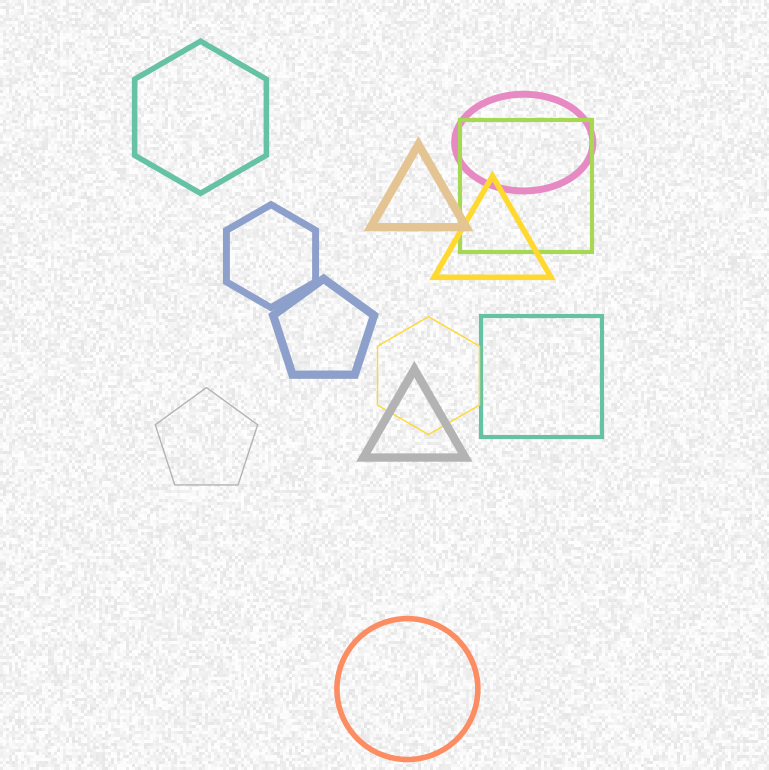[{"shape": "hexagon", "thickness": 2, "radius": 0.49, "center": [0.26, 0.848]}, {"shape": "square", "thickness": 1.5, "radius": 0.39, "center": [0.703, 0.511]}, {"shape": "circle", "thickness": 2, "radius": 0.46, "center": [0.529, 0.105]}, {"shape": "hexagon", "thickness": 2.5, "radius": 0.33, "center": [0.352, 0.667]}, {"shape": "pentagon", "thickness": 3, "radius": 0.34, "center": [0.42, 0.569]}, {"shape": "oval", "thickness": 2.5, "radius": 0.45, "center": [0.68, 0.815]}, {"shape": "square", "thickness": 1.5, "radius": 0.43, "center": [0.683, 0.759]}, {"shape": "triangle", "thickness": 2, "radius": 0.44, "center": [0.64, 0.684]}, {"shape": "hexagon", "thickness": 0.5, "radius": 0.38, "center": [0.557, 0.512]}, {"shape": "triangle", "thickness": 3, "radius": 0.36, "center": [0.543, 0.741]}, {"shape": "triangle", "thickness": 3, "radius": 0.38, "center": [0.538, 0.444]}, {"shape": "pentagon", "thickness": 0.5, "radius": 0.35, "center": [0.268, 0.427]}]